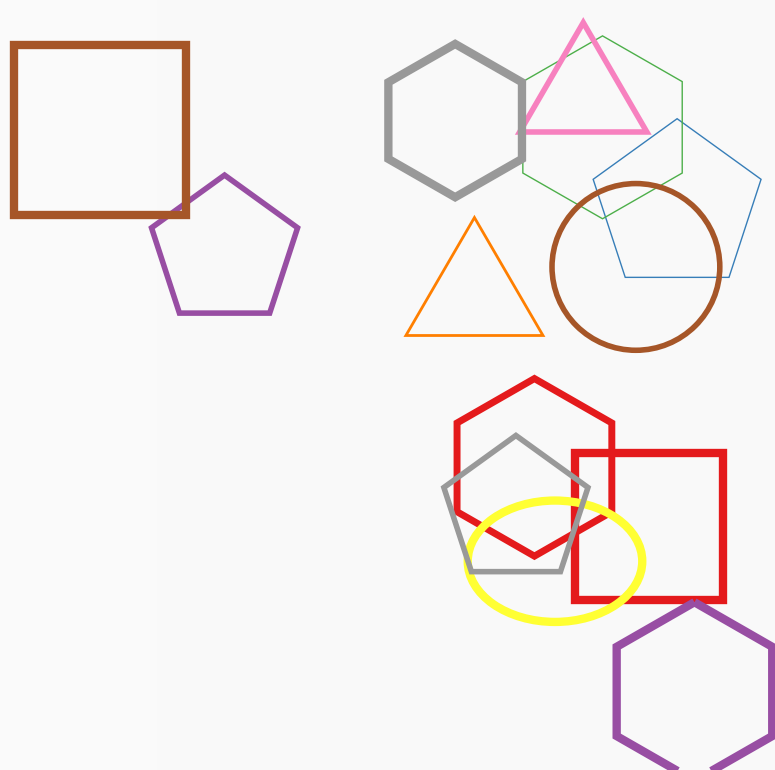[{"shape": "hexagon", "thickness": 2.5, "radius": 0.58, "center": [0.69, 0.393]}, {"shape": "square", "thickness": 3, "radius": 0.48, "center": [0.838, 0.317]}, {"shape": "pentagon", "thickness": 0.5, "radius": 0.57, "center": [0.874, 0.732]}, {"shape": "hexagon", "thickness": 0.5, "radius": 0.59, "center": [0.777, 0.835]}, {"shape": "pentagon", "thickness": 2, "radius": 0.5, "center": [0.29, 0.674]}, {"shape": "hexagon", "thickness": 3, "radius": 0.58, "center": [0.896, 0.102]}, {"shape": "triangle", "thickness": 1, "radius": 0.51, "center": [0.612, 0.615]}, {"shape": "oval", "thickness": 3, "radius": 0.56, "center": [0.716, 0.271]}, {"shape": "circle", "thickness": 2, "radius": 0.54, "center": [0.821, 0.653]}, {"shape": "square", "thickness": 3, "radius": 0.55, "center": [0.129, 0.831]}, {"shape": "triangle", "thickness": 2, "radius": 0.47, "center": [0.753, 0.876]}, {"shape": "hexagon", "thickness": 3, "radius": 0.5, "center": [0.587, 0.843]}, {"shape": "pentagon", "thickness": 2, "radius": 0.49, "center": [0.666, 0.337]}]